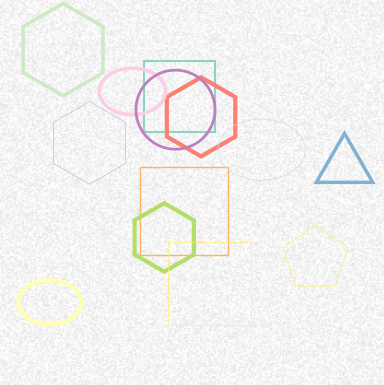[{"shape": "square", "thickness": 1.5, "radius": 0.46, "center": [0.466, 0.75]}, {"shape": "oval", "thickness": 3, "radius": 0.41, "center": [0.129, 0.215]}, {"shape": "hexagon", "thickness": 0.5, "radius": 0.54, "center": [0.232, 0.629]}, {"shape": "hexagon", "thickness": 3, "radius": 0.51, "center": [0.522, 0.696]}, {"shape": "triangle", "thickness": 2.5, "radius": 0.42, "center": [0.895, 0.569]}, {"shape": "square", "thickness": 1, "radius": 0.57, "center": [0.478, 0.451]}, {"shape": "hexagon", "thickness": 3, "radius": 0.44, "center": [0.427, 0.383]}, {"shape": "oval", "thickness": 2.5, "radius": 0.43, "center": [0.344, 0.763]}, {"shape": "oval", "thickness": 0.5, "radius": 0.57, "center": [0.679, 0.611]}, {"shape": "circle", "thickness": 2, "radius": 0.51, "center": [0.456, 0.715]}, {"shape": "hexagon", "thickness": 2.5, "radius": 0.6, "center": [0.164, 0.871]}, {"shape": "pentagon", "thickness": 0.5, "radius": 0.44, "center": [0.82, 0.328]}, {"shape": "square", "thickness": 0.5, "radius": 0.54, "center": [0.545, 0.264]}]